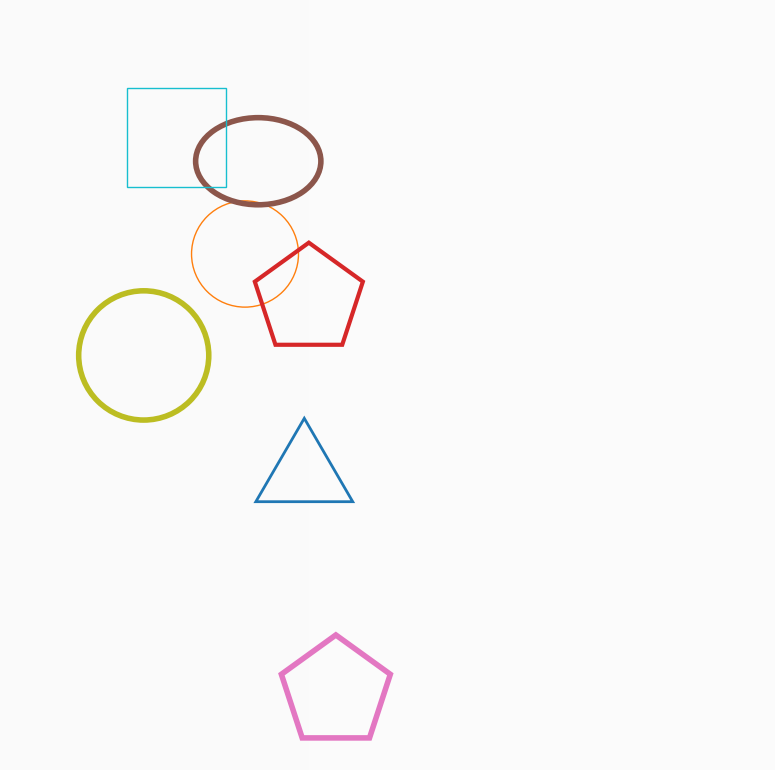[{"shape": "triangle", "thickness": 1, "radius": 0.36, "center": [0.393, 0.385]}, {"shape": "circle", "thickness": 0.5, "radius": 0.34, "center": [0.316, 0.67]}, {"shape": "pentagon", "thickness": 1.5, "radius": 0.37, "center": [0.399, 0.612]}, {"shape": "oval", "thickness": 2, "radius": 0.4, "center": [0.333, 0.791]}, {"shape": "pentagon", "thickness": 2, "radius": 0.37, "center": [0.433, 0.101]}, {"shape": "circle", "thickness": 2, "radius": 0.42, "center": [0.185, 0.538]}, {"shape": "square", "thickness": 0.5, "radius": 0.32, "center": [0.228, 0.821]}]